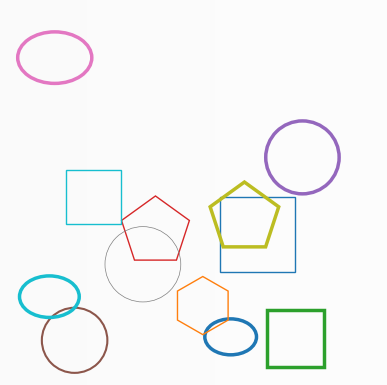[{"shape": "square", "thickness": 1, "radius": 0.49, "center": [0.665, 0.39]}, {"shape": "oval", "thickness": 2.5, "radius": 0.33, "center": [0.595, 0.125]}, {"shape": "hexagon", "thickness": 1, "radius": 0.38, "center": [0.523, 0.206]}, {"shape": "square", "thickness": 2.5, "radius": 0.37, "center": [0.762, 0.121]}, {"shape": "pentagon", "thickness": 1, "radius": 0.46, "center": [0.401, 0.399]}, {"shape": "circle", "thickness": 2.5, "radius": 0.47, "center": [0.78, 0.591]}, {"shape": "circle", "thickness": 1.5, "radius": 0.42, "center": [0.193, 0.116]}, {"shape": "oval", "thickness": 2.5, "radius": 0.48, "center": [0.141, 0.85]}, {"shape": "circle", "thickness": 0.5, "radius": 0.49, "center": [0.369, 0.314]}, {"shape": "pentagon", "thickness": 2.5, "radius": 0.47, "center": [0.631, 0.434]}, {"shape": "square", "thickness": 1, "radius": 0.35, "center": [0.241, 0.489]}, {"shape": "oval", "thickness": 2.5, "radius": 0.39, "center": [0.127, 0.229]}]